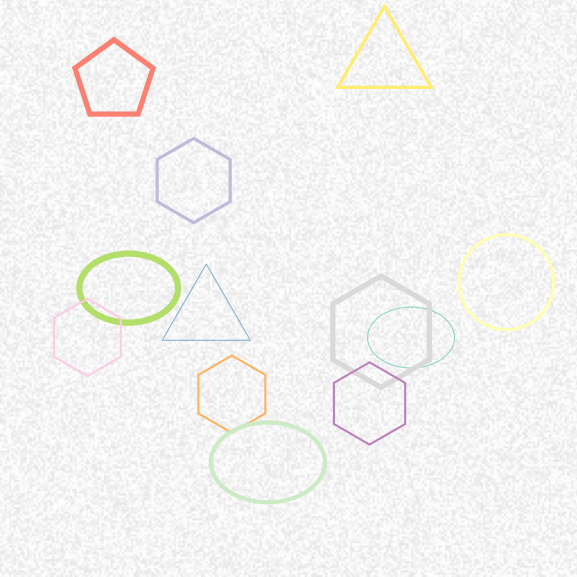[{"shape": "oval", "thickness": 0.5, "radius": 0.38, "center": [0.712, 0.415]}, {"shape": "circle", "thickness": 1.5, "radius": 0.41, "center": [0.877, 0.51]}, {"shape": "hexagon", "thickness": 1.5, "radius": 0.36, "center": [0.335, 0.686]}, {"shape": "pentagon", "thickness": 2.5, "radius": 0.36, "center": [0.197, 0.859]}, {"shape": "triangle", "thickness": 0.5, "radius": 0.44, "center": [0.357, 0.454]}, {"shape": "hexagon", "thickness": 1, "radius": 0.33, "center": [0.401, 0.317]}, {"shape": "oval", "thickness": 3, "radius": 0.43, "center": [0.223, 0.5]}, {"shape": "hexagon", "thickness": 1, "radius": 0.33, "center": [0.151, 0.415]}, {"shape": "hexagon", "thickness": 2.5, "radius": 0.48, "center": [0.66, 0.425]}, {"shape": "hexagon", "thickness": 1, "radius": 0.36, "center": [0.64, 0.301]}, {"shape": "oval", "thickness": 2, "radius": 0.49, "center": [0.464, 0.199]}, {"shape": "triangle", "thickness": 1.5, "radius": 0.47, "center": [0.666, 0.895]}]